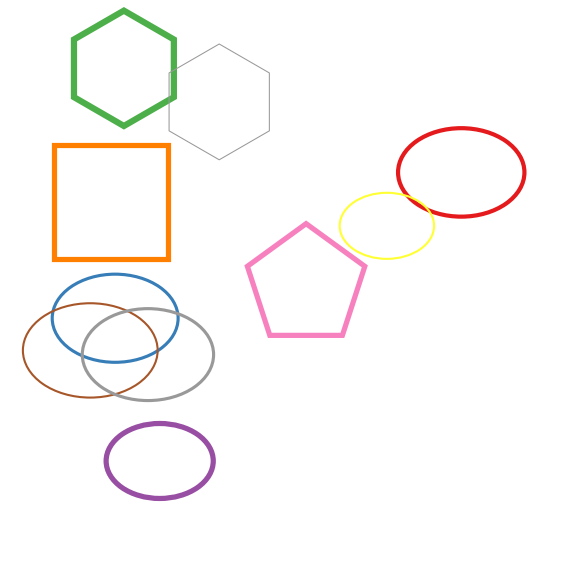[{"shape": "oval", "thickness": 2, "radius": 0.55, "center": [0.799, 0.701]}, {"shape": "oval", "thickness": 1.5, "radius": 0.55, "center": [0.199, 0.448]}, {"shape": "hexagon", "thickness": 3, "radius": 0.5, "center": [0.215, 0.881]}, {"shape": "oval", "thickness": 2.5, "radius": 0.46, "center": [0.277, 0.201]}, {"shape": "square", "thickness": 2.5, "radius": 0.5, "center": [0.192, 0.649]}, {"shape": "oval", "thickness": 1, "radius": 0.41, "center": [0.67, 0.608]}, {"shape": "oval", "thickness": 1, "radius": 0.58, "center": [0.156, 0.392]}, {"shape": "pentagon", "thickness": 2.5, "radius": 0.53, "center": [0.53, 0.505]}, {"shape": "hexagon", "thickness": 0.5, "radius": 0.5, "center": [0.38, 0.823]}, {"shape": "oval", "thickness": 1.5, "radius": 0.57, "center": [0.256, 0.385]}]